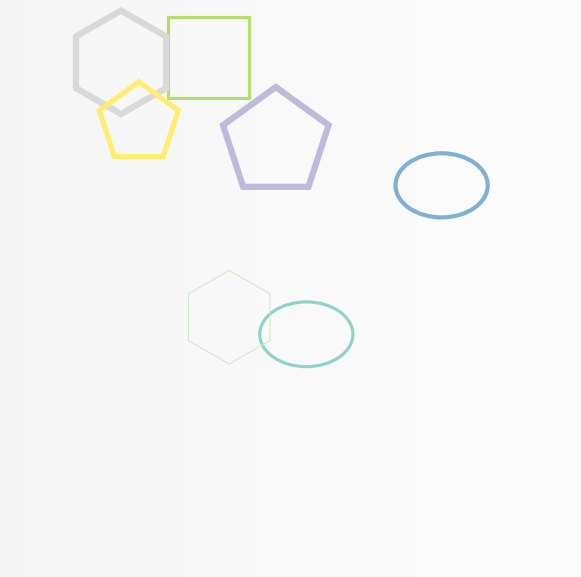[{"shape": "oval", "thickness": 1.5, "radius": 0.4, "center": [0.527, 0.42]}, {"shape": "pentagon", "thickness": 3, "radius": 0.48, "center": [0.475, 0.753]}, {"shape": "oval", "thickness": 2, "radius": 0.4, "center": [0.76, 0.678]}, {"shape": "square", "thickness": 1.5, "radius": 0.35, "center": [0.359, 0.9]}, {"shape": "hexagon", "thickness": 3, "radius": 0.45, "center": [0.208, 0.891]}, {"shape": "hexagon", "thickness": 0.5, "radius": 0.41, "center": [0.394, 0.45]}, {"shape": "pentagon", "thickness": 2.5, "radius": 0.36, "center": [0.239, 0.786]}]